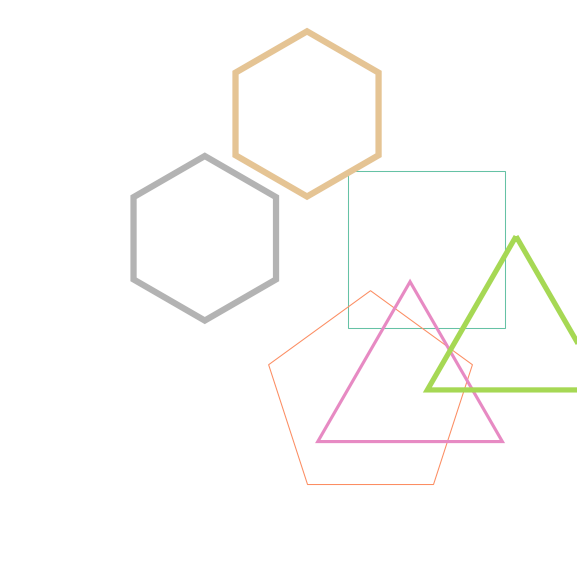[{"shape": "square", "thickness": 0.5, "radius": 0.68, "center": [0.738, 0.568]}, {"shape": "pentagon", "thickness": 0.5, "radius": 0.93, "center": [0.642, 0.31]}, {"shape": "triangle", "thickness": 1.5, "radius": 0.92, "center": [0.71, 0.327]}, {"shape": "triangle", "thickness": 2.5, "radius": 0.89, "center": [0.894, 0.413]}, {"shape": "hexagon", "thickness": 3, "radius": 0.72, "center": [0.532, 0.802]}, {"shape": "hexagon", "thickness": 3, "radius": 0.71, "center": [0.355, 0.587]}]